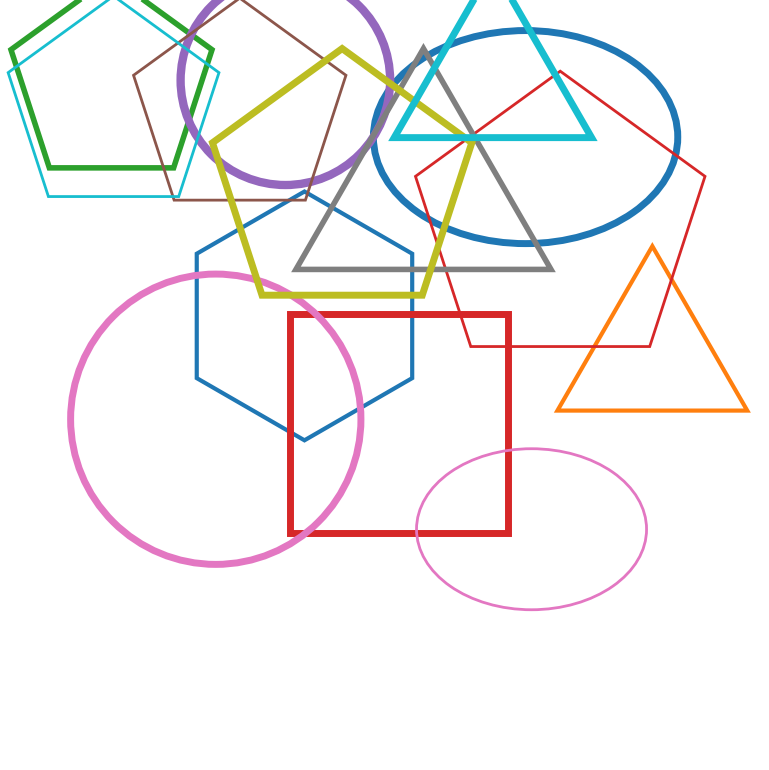[{"shape": "oval", "thickness": 2.5, "radius": 0.99, "center": [0.683, 0.822]}, {"shape": "hexagon", "thickness": 1.5, "radius": 0.81, "center": [0.395, 0.59]}, {"shape": "triangle", "thickness": 1.5, "radius": 0.71, "center": [0.847, 0.538]}, {"shape": "pentagon", "thickness": 2, "radius": 0.69, "center": [0.145, 0.893]}, {"shape": "pentagon", "thickness": 1, "radius": 0.99, "center": [0.728, 0.71]}, {"shape": "square", "thickness": 2.5, "radius": 0.71, "center": [0.518, 0.45]}, {"shape": "circle", "thickness": 3, "radius": 0.68, "center": [0.371, 0.896]}, {"shape": "pentagon", "thickness": 1, "radius": 0.73, "center": [0.311, 0.857]}, {"shape": "oval", "thickness": 1, "radius": 0.75, "center": [0.69, 0.313]}, {"shape": "circle", "thickness": 2.5, "radius": 0.94, "center": [0.28, 0.456]}, {"shape": "triangle", "thickness": 2, "radius": 0.96, "center": [0.55, 0.746]}, {"shape": "pentagon", "thickness": 2.5, "radius": 0.89, "center": [0.444, 0.76]}, {"shape": "pentagon", "thickness": 1, "radius": 0.72, "center": [0.147, 0.861]}, {"shape": "triangle", "thickness": 2.5, "radius": 0.74, "center": [0.64, 0.895]}]